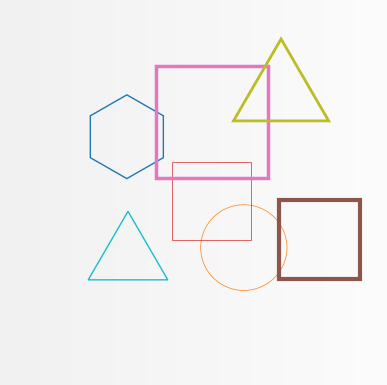[{"shape": "hexagon", "thickness": 1, "radius": 0.54, "center": [0.327, 0.645]}, {"shape": "circle", "thickness": 0.5, "radius": 0.56, "center": [0.629, 0.357]}, {"shape": "square", "thickness": 0.5, "radius": 0.51, "center": [0.545, 0.479]}, {"shape": "square", "thickness": 3, "radius": 0.52, "center": [0.825, 0.378]}, {"shape": "square", "thickness": 2.5, "radius": 0.72, "center": [0.547, 0.683]}, {"shape": "triangle", "thickness": 2, "radius": 0.71, "center": [0.725, 0.757]}, {"shape": "triangle", "thickness": 1, "radius": 0.59, "center": [0.33, 0.332]}]